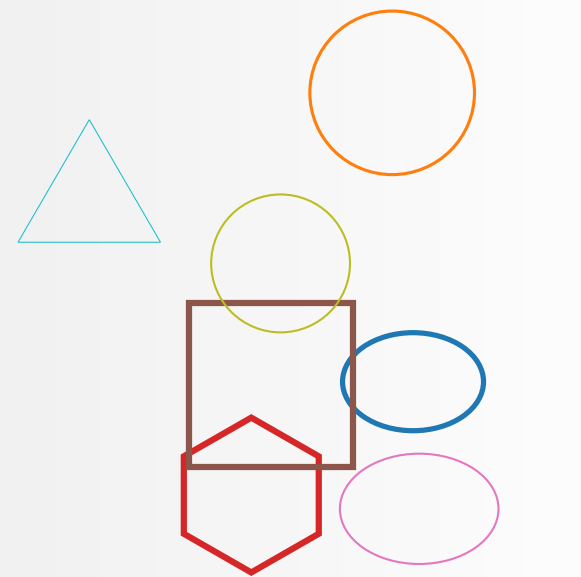[{"shape": "oval", "thickness": 2.5, "radius": 0.61, "center": [0.711, 0.338]}, {"shape": "circle", "thickness": 1.5, "radius": 0.71, "center": [0.675, 0.838]}, {"shape": "hexagon", "thickness": 3, "radius": 0.67, "center": [0.432, 0.142]}, {"shape": "square", "thickness": 3, "radius": 0.71, "center": [0.466, 0.332]}, {"shape": "oval", "thickness": 1, "radius": 0.68, "center": [0.721, 0.118]}, {"shape": "circle", "thickness": 1, "radius": 0.6, "center": [0.483, 0.543]}, {"shape": "triangle", "thickness": 0.5, "radius": 0.71, "center": [0.154, 0.65]}]